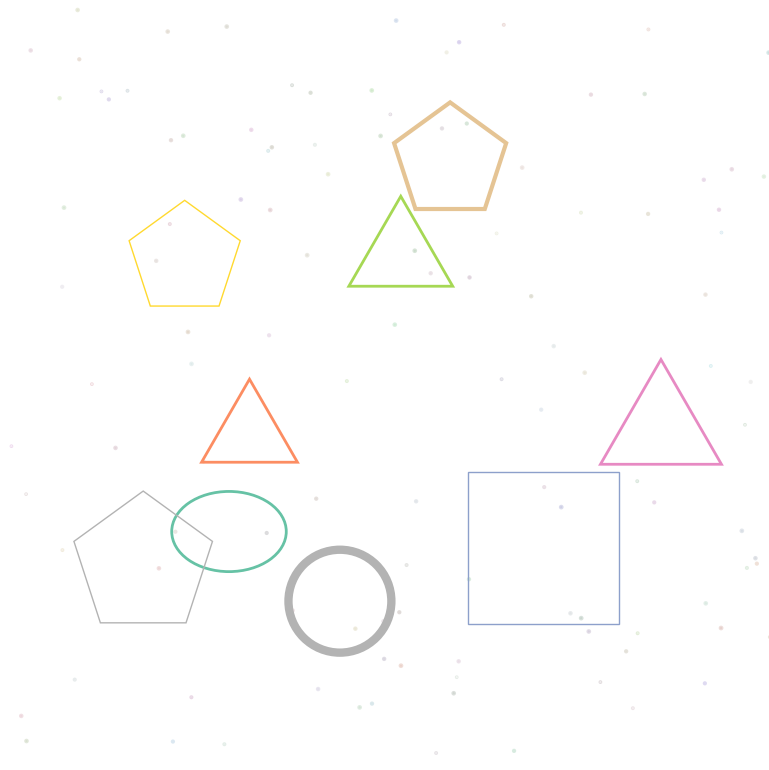[{"shape": "oval", "thickness": 1, "radius": 0.37, "center": [0.297, 0.31]}, {"shape": "triangle", "thickness": 1, "radius": 0.36, "center": [0.324, 0.436]}, {"shape": "square", "thickness": 0.5, "radius": 0.49, "center": [0.706, 0.288]}, {"shape": "triangle", "thickness": 1, "radius": 0.45, "center": [0.858, 0.442]}, {"shape": "triangle", "thickness": 1, "radius": 0.39, "center": [0.52, 0.667]}, {"shape": "pentagon", "thickness": 0.5, "radius": 0.38, "center": [0.24, 0.664]}, {"shape": "pentagon", "thickness": 1.5, "radius": 0.38, "center": [0.585, 0.79]}, {"shape": "circle", "thickness": 3, "radius": 0.33, "center": [0.441, 0.219]}, {"shape": "pentagon", "thickness": 0.5, "radius": 0.47, "center": [0.186, 0.268]}]